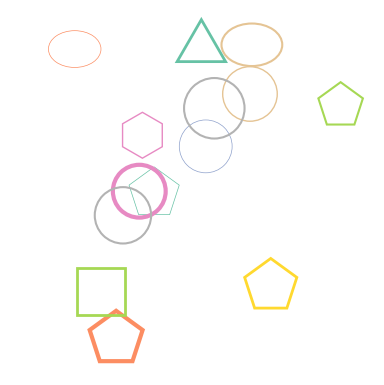[{"shape": "triangle", "thickness": 2, "radius": 0.36, "center": [0.523, 0.876]}, {"shape": "pentagon", "thickness": 0.5, "radius": 0.34, "center": [0.4, 0.498]}, {"shape": "oval", "thickness": 0.5, "radius": 0.34, "center": [0.194, 0.873]}, {"shape": "pentagon", "thickness": 3, "radius": 0.36, "center": [0.302, 0.12]}, {"shape": "circle", "thickness": 0.5, "radius": 0.34, "center": [0.534, 0.62]}, {"shape": "hexagon", "thickness": 1, "radius": 0.3, "center": [0.37, 0.649]}, {"shape": "circle", "thickness": 3, "radius": 0.34, "center": [0.362, 0.503]}, {"shape": "pentagon", "thickness": 1.5, "radius": 0.3, "center": [0.885, 0.726]}, {"shape": "square", "thickness": 2, "radius": 0.31, "center": [0.262, 0.242]}, {"shape": "pentagon", "thickness": 2, "radius": 0.36, "center": [0.703, 0.257]}, {"shape": "circle", "thickness": 1, "radius": 0.35, "center": [0.649, 0.756]}, {"shape": "oval", "thickness": 1.5, "radius": 0.39, "center": [0.654, 0.884]}, {"shape": "circle", "thickness": 1.5, "radius": 0.37, "center": [0.319, 0.441]}, {"shape": "circle", "thickness": 1.5, "radius": 0.39, "center": [0.557, 0.719]}]